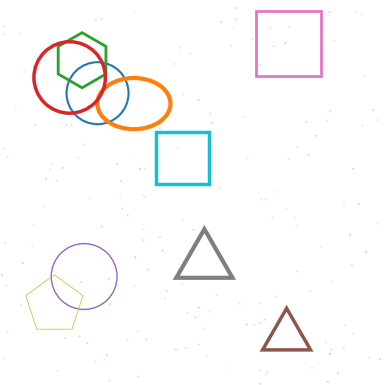[{"shape": "circle", "thickness": 1.5, "radius": 0.4, "center": [0.253, 0.758]}, {"shape": "oval", "thickness": 3, "radius": 0.47, "center": [0.348, 0.731]}, {"shape": "hexagon", "thickness": 2, "radius": 0.36, "center": [0.213, 0.844]}, {"shape": "circle", "thickness": 2.5, "radius": 0.46, "center": [0.181, 0.799]}, {"shape": "circle", "thickness": 1, "radius": 0.43, "center": [0.219, 0.282]}, {"shape": "triangle", "thickness": 2.5, "radius": 0.36, "center": [0.744, 0.127]}, {"shape": "square", "thickness": 2, "radius": 0.42, "center": [0.749, 0.887]}, {"shape": "triangle", "thickness": 3, "radius": 0.42, "center": [0.531, 0.321]}, {"shape": "pentagon", "thickness": 0.5, "radius": 0.39, "center": [0.141, 0.208]}, {"shape": "square", "thickness": 2.5, "radius": 0.34, "center": [0.474, 0.589]}]